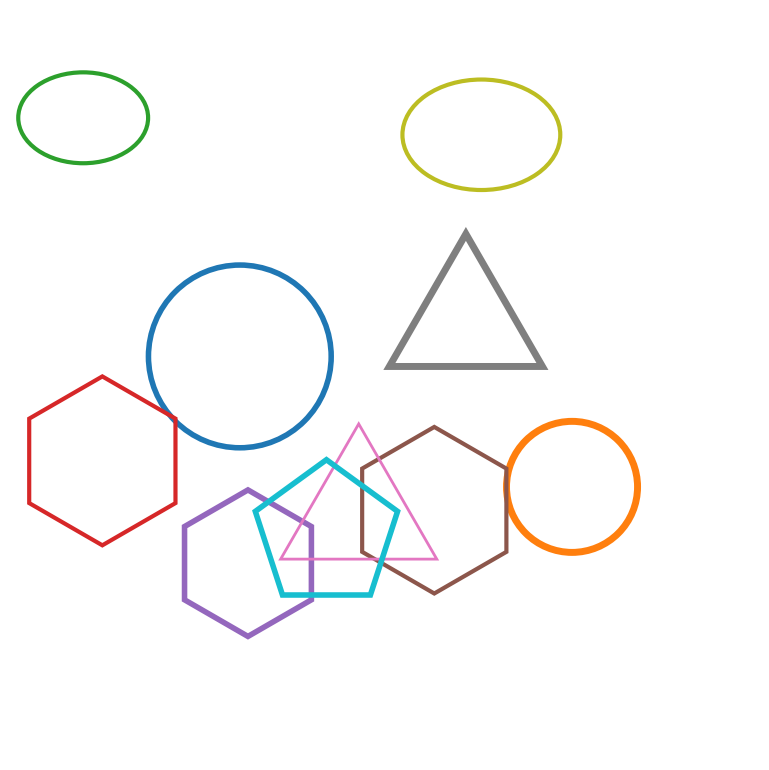[{"shape": "circle", "thickness": 2, "radius": 0.59, "center": [0.311, 0.537]}, {"shape": "circle", "thickness": 2.5, "radius": 0.43, "center": [0.743, 0.368]}, {"shape": "oval", "thickness": 1.5, "radius": 0.42, "center": [0.108, 0.847]}, {"shape": "hexagon", "thickness": 1.5, "radius": 0.55, "center": [0.133, 0.401]}, {"shape": "hexagon", "thickness": 2, "radius": 0.48, "center": [0.322, 0.269]}, {"shape": "hexagon", "thickness": 1.5, "radius": 0.54, "center": [0.564, 0.337]}, {"shape": "triangle", "thickness": 1, "radius": 0.59, "center": [0.466, 0.332]}, {"shape": "triangle", "thickness": 2.5, "radius": 0.57, "center": [0.605, 0.581]}, {"shape": "oval", "thickness": 1.5, "radius": 0.51, "center": [0.625, 0.825]}, {"shape": "pentagon", "thickness": 2, "radius": 0.49, "center": [0.424, 0.306]}]